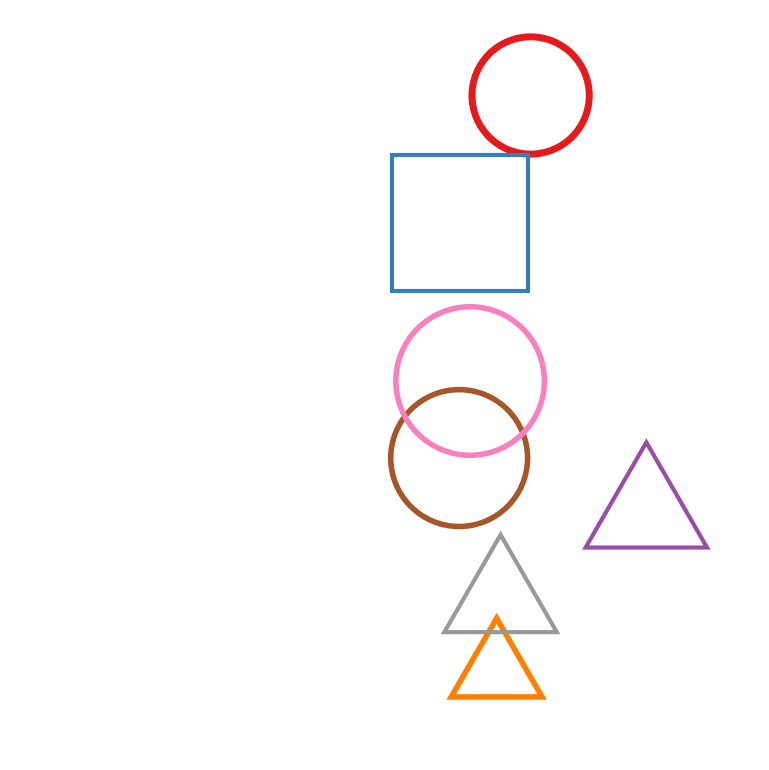[{"shape": "circle", "thickness": 2.5, "radius": 0.38, "center": [0.689, 0.876]}, {"shape": "square", "thickness": 1.5, "radius": 0.44, "center": [0.598, 0.71]}, {"shape": "triangle", "thickness": 1.5, "radius": 0.46, "center": [0.839, 0.334]}, {"shape": "triangle", "thickness": 2, "radius": 0.34, "center": [0.645, 0.129]}, {"shape": "circle", "thickness": 2, "radius": 0.44, "center": [0.596, 0.405]}, {"shape": "circle", "thickness": 2, "radius": 0.48, "center": [0.611, 0.505]}, {"shape": "triangle", "thickness": 1.5, "radius": 0.42, "center": [0.65, 0.221]}]